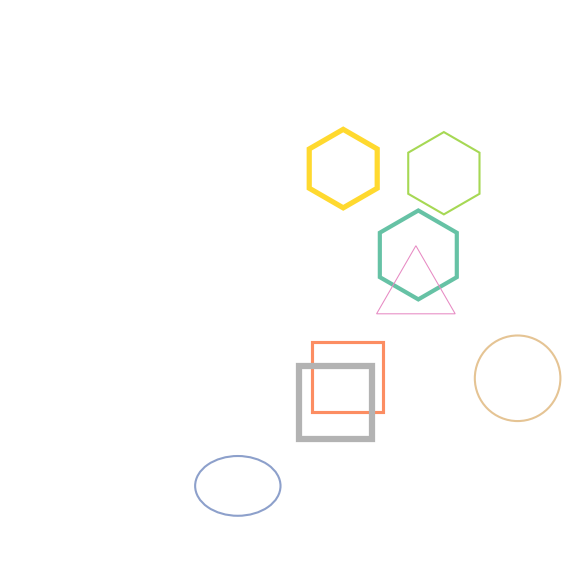[{"shape": "hexagon", "thickness": 2, "radius": 0.38, "center": [0.724, 0.558]}, {"shape": "square", "thickness": 1.5, "radius": 0.3, "center": [0.601, 0.347]}, {"shape": "oval", "thickness": 1, "radius": 0.37, "center": [0.412, 0.158]}, {"shape": "triangle", "thickness": 0.5, "radius": 0.39, "center": [0.72, 0.495]}, {"shape": "hexagon", "thickness": 1, "radius": 0.36, "center": [0.769, 0.699]}, {"shape": "hexagon", "thickness": 2.5, "radius": 0.34, "center": [0.594, 0.707]}, {"shape": "circle", "thickness": 1, "radius": 0.37, "center": [0.896, 0.344]}, {"shape": "square", "thickness": 3, "radius": 0.32, "center": [0.581, 0.303]}]